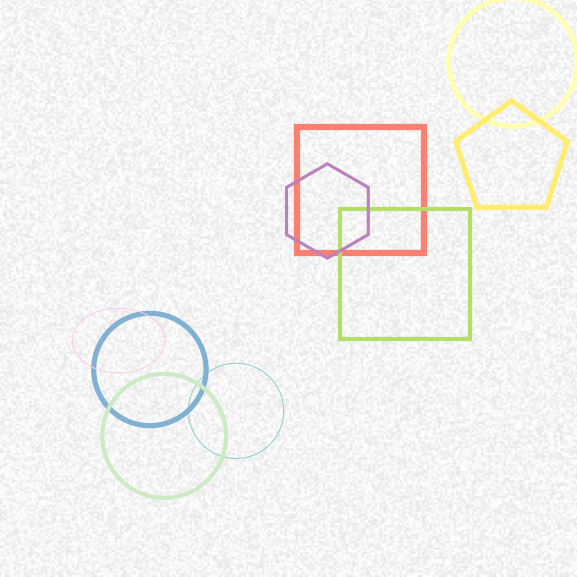[{"shape": "circle", "thickness": 0.5, "radius": 0.41, "center": [0.409, 0.288]}, {"shape": "circle", "thickness": 2.5, "radius": 0.56, "center": [0.888, 0.892]}, {"shape": "square", "thickness": 3, "radius": 0.55, "center": [0.625, 0.67]}, {"shape": "circle", "thickness": 2.5, "radius": 0.49, "center": [0.26, 0.359]}, {"shape": "square", "thickness": 2, "radius": 0.56, "center": [0.702, 0.524]}, {"shape": "oval", "thickness": 0.5, "radius": 0.4, "center": [0.205, 0.409]}, {"shape": "hexagon", "thickness": 1.5, "radius": 0.41, "center": [0.567, 0.634]}, {"shape": "circle", "thickness": 2, "radius": 0.54, "center": [0.284, 0.244]}, {"shape": "pentagon", "thickness": 2.5, "radius": 0.51, "center": [0.886, 0.723]}]